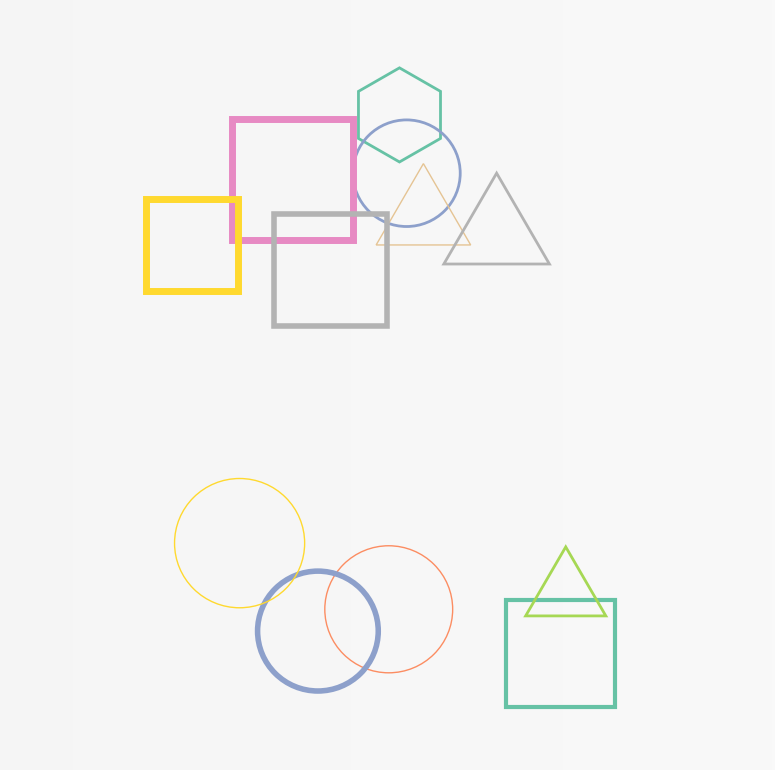[{"shape": "hexagon", "thickness": 1, "radius": 0.31, "center": [0.515, 0.851]}, {"shape": "square", "thickness": 1.5, "radius": 0.35, "center": [0.724, 0.151]}, {"shape": "circle", "thickness": 0.5, "radius": 0.41, "center": [0.502, 0.209]}, {"shape": "circle", "thickness": 1, "radius": 0.35, "center": [0.525, 0.775]}, {"shape": "circle", "thickness": 2, "radius": 0.39, "center": [0.41, 0.18]}, {"shape": "square", "thickness": 2.5, "radius": 0.39, "center": [0.377, 0.767]}, {"shape": "triangle", "thickness": 1, "radius": 0.3, "center": [0.73, 0.23]}, {"shape": "circle", "thickness": 0.5, "radius": 0.42, "center": [0.309, 0.295]}, {"shape": "square", "thickness": 2.5, "radius": 0.3, "center": [0.248, 0.682]}, {"shape": "triangle", "thickness": 0.5, "radius": 0.35, "center": [0.546, 0.717]}, {"shape": "triangle", "thickness": 1, "radius": 0.39, "center": [0.641, 0.696]}, {"shape": "square", "thickness": 2, "radius": 0.36, "center": [0.426, 0.65]}]